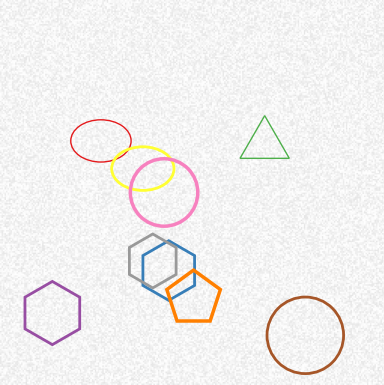[{"shape": "oval", "thickness": 1, "radius": 0.39, "center": [0.262, 0.634]}, {"shape": "hexagon", "thickness": 2, "radius": 0.39, "center": [0.438, 0.297]}, {"shape": "triangle", "thickness": 1, "radius": 0.37, "center": [0.687, 0.626]}, {"shape": "hexagon", "thickness": 2, "radius": 0.41, "center": [0.136, 0.187]}, {"shape": "pentagon", "thickness": 2.5, "radius": 0.37, "center": [0.503, 0.225]}, {"shape": "oval", "thickness": 2, "radius": 0.4, "center": [0.371, 0.562]}, {"shape": "circle", "thickness": 2, "radius": 0.5, "center": [0.793, 0.129]}, {"shape": "circle", "thickness": 2.5, "radius": 0.44, "center": [0.426, 0.5]}, {"shape": "hexagon", "thickness": 2, "radius": 0.35, "center": [0.397, 0.322]}]